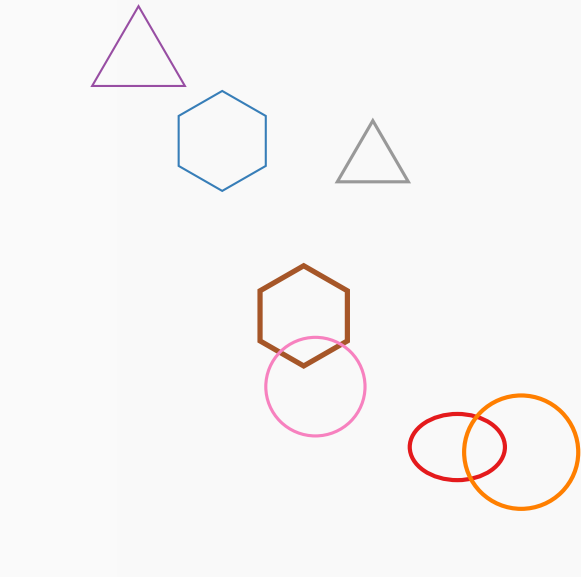[{"shape": "oval", "thickness": 2, "radius": 0.41, "center": [0.787, 0.225]}, {"shape": "hexagon", "thickness": 1, "radius": 0.43, "center": [0.382, 0.755]}, {"shape": "triangle", "thickness": 1, "radius": 0.46, "center": [0.238, 0.896]}, {"shape": "circle", "thickness": 2, "radius": 0.49, "center": [0.897, 0.216]}, {"shape": "hexagon", "thickness": 2.5, "radius": 0.43, "center": [0.523, 0.452]}, {"shape": "circle", "thickness": 1.5, "radius": 0.43, "center": [0.543, 0.33]}, {"shape": "triangle", "thickness": 1.5, "radius": 0.35, "center": [0.641, 0.72]}]